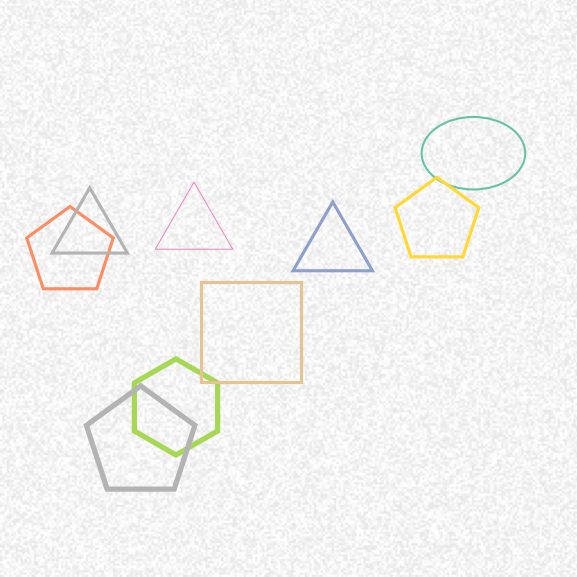[{"shape": "oval", "thickness": 1, "radius": 0.45, "center": [0.82, 0.734]}, {"shape": "pentagon", "thickness": 1.5, "radius": 0.39, "center": [0.121, 0.563]}, {"shape": "triangle", "thickness": 1.5, "radius": 0.4, "center": [0.576, 0.57]}, {"shape": "triangle", "thickness": 0.5, "radius": 0.39, "center": [0.336, 0.606]}, {"shape": "hexagon", "thickness": 2.5, "radius": 0.42, "center": [0.305, 0.295]}, {"shape": "pentagon", "thickness": 1.5, "radius": 0.38, "center": [0.757, 0.616]}, {"shape": "square", "thickness": 1.5, "radius": 0.43, "center": [0.434, 0.423]}, {"shape": "pentagon", "thickness": 2.5, "radius": 0.49, "center": [0.244, 0.232]}, {"shape": "triangle", "thickness": 1.5, "radius": 0.38, "center": [0.155, 0.599]}]